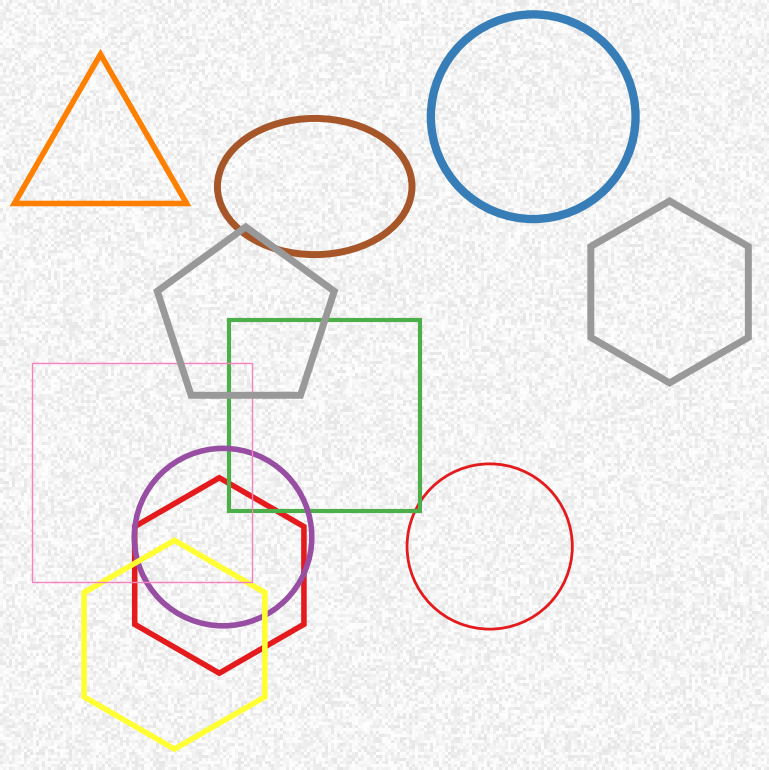[{"shape": "circle", "thickness": 1, "radius": 0.54, "center": [0.636, 0.29]}, {"shape": "hexagon", "thickness": 2, "radius": 0.63, "center": [0.285, 0.253]}, {"shape": "circle", "thickness": 3, "radius": 0.66, "center": [0.692, 0.848]}, {"shape": "square", "thickness": 1.5, "radius": 0.62, "center": [0.421, 0.46]}, {"shape": "circle", "thickness": 2, "radius": 0.58, "center": [0.29, 0.302]}, {"shape": "triangle", "thickness": 2, "radius": 0.65, "center": [0.131, 0.8]}, {"shape": "hexagon", "thickness": 2, "radius": 0.68, "center": [0.227, 0.163]}, {"shape": "oval", "thickness": 2.5, "radius": 0.63, "center": [0.409, 0.758]}, {"shape": "square", "thickness": 0.5, "radius": 0.71, "center": [0.184, 0.386]}, {"shape": "pentagon", "thickness": 2.5, "radius": 0.6, "center": [0.319, 0.584]}, {"shape": "hexagon", "thickness": 2.5, "radius": 0.59, "center": [0.87, 0.621]}]